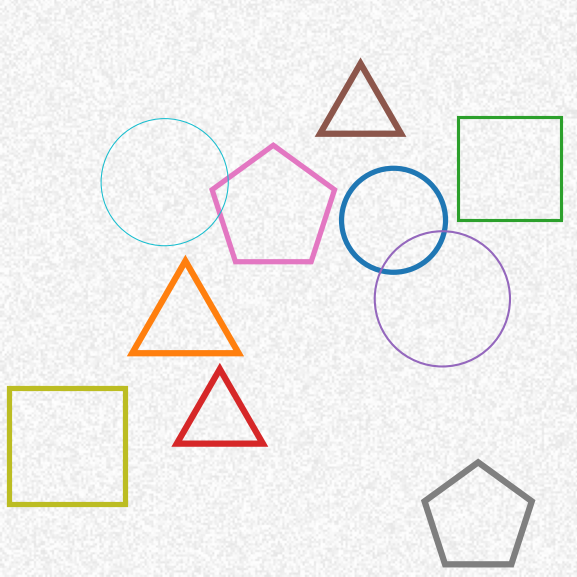[{"shape": "circle", "thickness": 2.5, "radius": 0.45, "center": [0.681, 0.618]}, {"shape": "triangle", "thickness": 3, "radius": 0.53, "center": [0.321, 0.441]}, {"shape": "square", "thickness": 1.5, "radius": 0.45, "center": [0.882, 0.707]}, {"shape": "triangle", "thickness": 3, "radius": 0.43, "center": [0.381, 0.274]}, {"shape": "circle", "thickness": 1, "radius": 0.59, "center": [0.766, 0.482]}, {"shape": "triangle", "thickness": 3, "radius": 0.4, "center": [0.624, 0.808]}, {"shape": "pentagon", "thickness": 2.5, "radius": 0.56, "center": [0.473, 0.636]}, {"shape": "pentagon", "thickness": 3, "radius": 0.49, "center": [0.828, 0.101]}, {"shape": "square", "thickness": 2.5, "radius": 0.5, "center": [0.116, 0.227]}, {"shape": "circle", "thickness": 0.5, "radius": 0.55, "center": [0.285, 0.684]}]